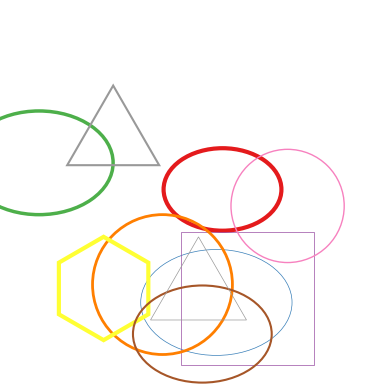[{"shape": "oval", "thickness": 3, "radius": 0.77, "center": [0.578, 0.508]}, {"shape": "oval", "thickness": 0.5, "radius": 0.98, "center": [0.562, 0.214]}, {"shape": "oval", "thickness": 2.5, "radius": 0.96, "center": [0.101, 0.577]}, {"shape": "square", "thickness": 0.5, "radius": 0.86, "center": [0.644, 0.226]}, {"shape": "circle", "thickness": 2, "radius": 0.91, "center": [0.422, 0.261]}, {"shape": "hexagon", "thickness": 3, "radius": 0.67, "center": [0.269, 0.251]}, {"shape": "oval", "thickness": 1.5, "radius": 0.9, "center": [0.526, 0.132]}, {"shape": "circle", "thickness": 1, "radius": 0.74, "center": [0.747, 0.465]}, {"shape": "triangle", "thickness": 0.5, "radius": 0.72, "center": [0.516, 0.241]}, {"shape": "triangle", "thickness": 1.5, "radius": 0.69, "center": [0.294, 0.64]}]